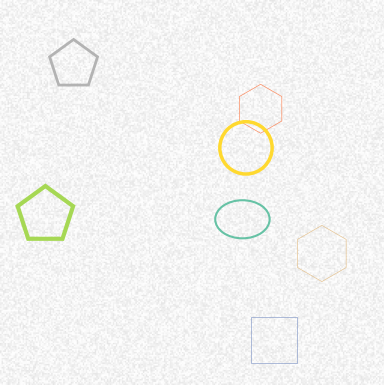[{"shape": "oval", "thickness": 1.5, "radius": 0.35, "center": [0.63, 0.43]}, {"shape": "hexagon", "thickness": 0.5, "radius": 0.32, "center": [0.677, 0.717]}, {"shape": "square", "thickness": 0.5, "radius": 0.3, "center": [0.712, 0.116]}, {"shape": "pentagon", "thickness": 3, "radius": 0.38, "center": [0.118, 0.441]}, {"shape": "circle", "thickness": 2.5, "radius": 0.34, "center": [0.639, 0.616]}, {"shape": "hexagon", "thickness": 0.5, "radius": 0.36, "center": [0.836, 0.342]}, {"shape": "pentagon", "thickness": 2, "radius": 0.33, "center": [0.191, 0.832]}]